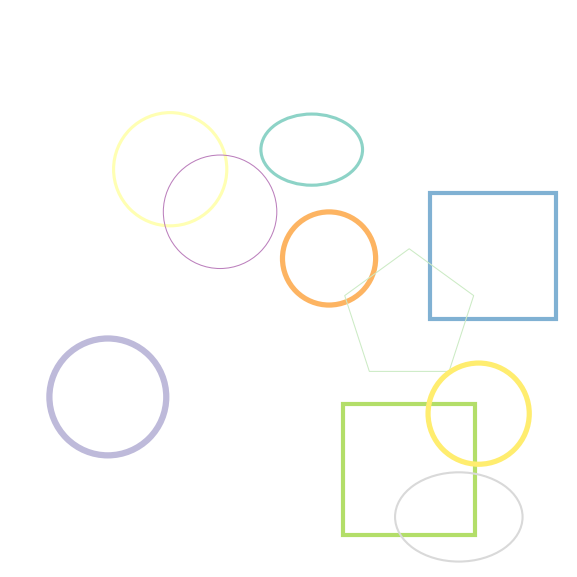[{"shape": "oval", "thickness": 1.5, "radius": 0.44, "center": [0.54, 0.74]}, {"shape": "circle", "thickness": 1.5, "radius": 0.49, "center": [0.295, 0.706]}, {"shape": "circle", "thickness": 3, "radius": 0.51, "center": [0.187, 0.312]}, {"shape": "square", "thickness": 2, "radius": 0.55, "center": [0.854, 0.555]}, {"shape": "circle", "thickness": 2.5, "radius": 0.4, "center": [0.57, 0.552]}, {"shape": "square", "thickness": 2, "radius": 0.57, "center": [0.708, 0.186]}, {"shape": "oval", "thickness": 1, "radius": 0.55, "center": [0.794, 0.104]}, {"shape": "circle", "thickness": 0.5, "radius": 0.49, "center": [0.381, 0.632]}, {"shape": "pentagon", "thickness": 0.5, "radius": 0.59, "center": [0.709, 0.451]}, {"shape": "circle", "thickness": 2.5, "radius": 0.44, "center": [0.829, 0.283]}]